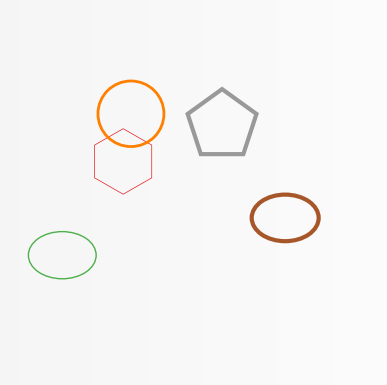[{"shape": "hexagon", "thickness": 0.5, "radius": 0.43, "center": [0.318, 0.581]}, {"shape": "oval", "thickness": 1, "radius": 0.44, "center": [0.161, 0.337]}, {"shape": "circle", "thickness": 2, "radius": 0.43, "center": [0.338, 0.704]}, {"shape": "oval", "thickness": 3, "radius": 0.43, "center": [0.736, 0.434]}, {"shape": "pentagon", "thickness": 3, "radius": 0.47, "center": [0.573, 0.675]}]